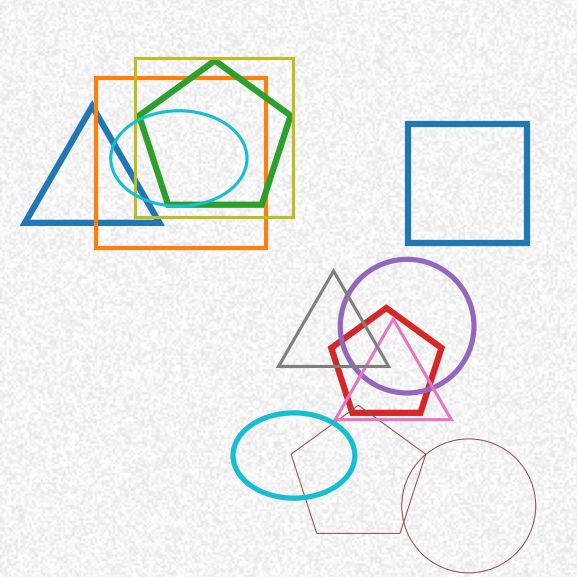[{"shape": "square", "thickness": 3, "radius": 0.52, "center": [0.81, 0.681]}, {"shape": "triangle", "thickness": 3, "radius": 0.67, "center": [0.16, 0.681]}, {"shape": "square", "thickness": 2, "radius": 0.74, "center": [0.313, 0.717]}, {"shape": "pentagon", "thickness": 3, "radius": 0.69, "center": [0.372, 0.756]}, {"shape": "pentagon", "thickness": 3, "radius": 0.5, "center": [0.669, 0.365]}, {"shape": "circle", "thickness": 2.5, "radius": 0.58, "center": [0.705, 0.434]}, {"shape": "circle", "thickness": 0.5, "radius": 0.58, "center": [0.812, 0.123]}, {"shape": "pentagon", "thickness": 0.5, "radius": 0.61, "center": [0.621, 0.175]}, {"shape": "triangle", "thickness": 1.5, "radius": 0.58, "center": [0.681, 0.331]}, {"shape": "triangle", "thickness": 1.5, "radius": 0.55, "center": [0.578, 0.42]}, {"shape": "square", "thickness": 1.5, "radius": 0.68, "center": [0.37, 0.761]}, {"shape": "oval", "thickness": 1.5, "radius": 0.59, "center": [0.31, 0.725]}, {"shape": "oval", "thickness": 2.5, "radius": 0.53, "center": [0.509, 0.21]}]